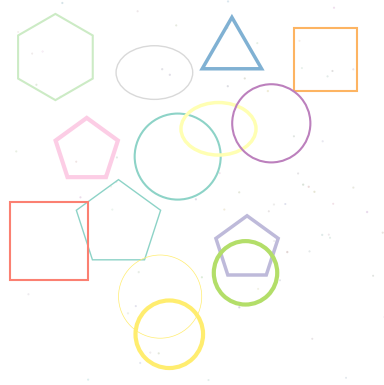[{"shape": "pentagon", "thickness": 1, "radius": 0.58, "center": [0.308, 0.418]}, {"shape": "circle", "thickness": 1.5, "radius": 0.56, "center": [0.462, 0.593]}, {"shape": "oval", "thickness": 2.5, "radius": 0.49, "center": [0.568, 0.665]}, {"shape": "pentagon", "thickness": 2.5, "radius": 0.43, "center": [0.642, 0.355]}, {"shape": "square", "thickness": 1.5, "radius": 0.51, "center": [0.127, 0.373]}, {"shape": "triangle", "thickness": 2.5, "radius": 0.45, "center": [0.602, 0.866]}, {"shape": "square", "thickness": 1.5, "radius": 0.41, "center": [0.845, 0.844]}, {"shape": "circle", "thickness": 3, "radius": 0.41, "center": [0.638, 0.291]}, {"shape": "pentagon", "thickness": 3, "radius": 0.43, "center": [0.225, 0.609]}, {"shape": "oval", "thickness": 1, "radius": 0.5, "center": [0.401, 0.812]}, {"shape": "circle", "thickness": 1.5, "radius": 0.51, "center": [0.705, 0.68]}, {"shape": "hexagon", "thickness": 1.5, "radius": 0.56, "center": [0.144, 0.852]}, {"shape": "circle", "thickness": 0.5, "radius": 0.54, "center": [0.416, 0.23]}, {"shape": "circle", "thickness": 3, "radius": 0.44, "center": [0.44, 0.132]}]